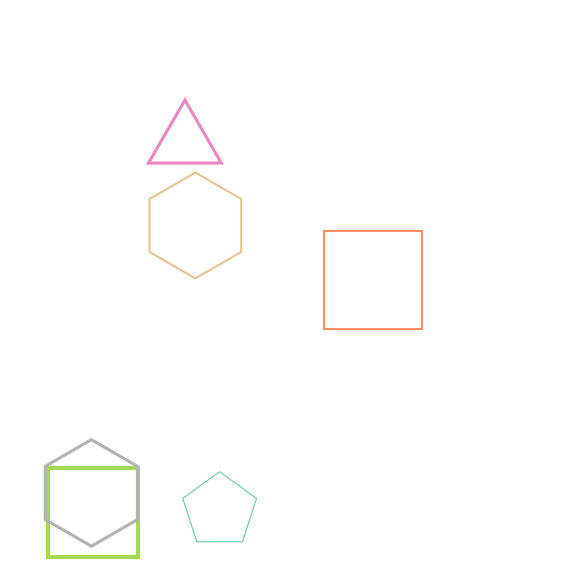[{"shape": "pentagon", "thickness": 0.5, "radius": 0.34, "center": [0.38, 0.115]}, {"shape": "square", "thickness": 1, "radius": 0.42, "center": [0.645, 0.514]}, {"shape": "triangle", "thickness": 1.5, "radius": 0.36, "center": [0.32, 0.753]}, {"shape": "square", "thickness": 2, "radius": 0.39, "center": [0.161, 0.112]}, {"shape": "hexagon", "thickness": 1, "radius": 0.46, "center": [0.338, 0.609]}, {"shape": "hexagon", "thickness": 1.5, "radius": 0.46, "center": [0.158, 0.146]}]